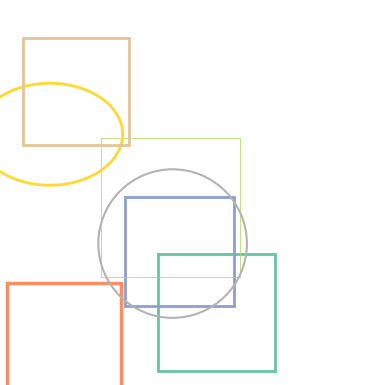[{"shape": "square", "thickness": 2, "radius": 0.76, "center": [0.563, 0.188]}, {"shape": "square", "thickness": 2.5, "radius": 0.74, "center": [0.166, 0.116]}, {"shape": "square", "thickness": 2, "radius": 0.71, "center": [0.467, 0.348]}, {"shape": "square", "thickness": 0.5, "radius": 0.9, "center": [0.443, 0.461]}, {"shape": "oval", "thickness": 2, "radius": 0.95, "center": [0.129, 0.651]}, {"shape": "square", "thickness": 2, "radius": 0.69, "center": [0.197, 0.763]}, {"shape": "circle", "thickness": 1.5, "radius": 0.96, "center": [0.448, 0.367]}]